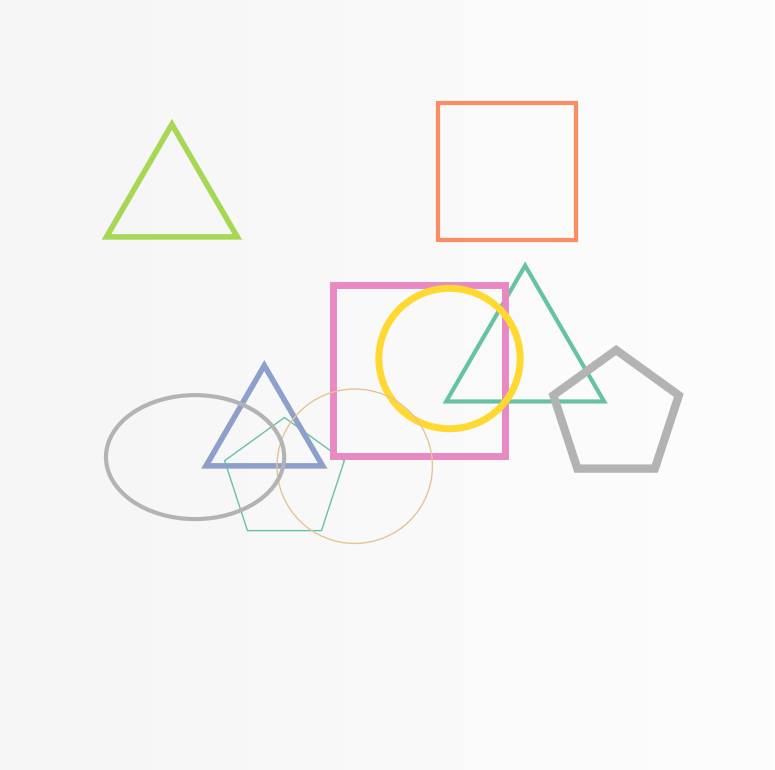[{"shape": "triangle", "thickness": 1.5, "radius": 0.59, "center": [0.678, 0.537]}, {"shape": "pentagon", "thickness": 0.5, "radius": 0.41, "center": [0.367, 0.377]}, {"shape": "square", "thickness": 1.5, "radius": 0.45, "center": [0.654, 0.778]}, {"shape": "triangle", "thickness": 2, "radius": 0.43, "center": [0.341, 0.438]}, {"shape": "square", "thickness": 2.5, "radius": 0.55, "center": [0.541, 0.519]}, {"shape": "triangle", "thickness": 2, "radius": 0.49, "center": [0.222, 0.741]}, {"shape": "circle", "thickness": 2.5, "radius": 0.46, "center": [0.58, 0.534]}, {"shape": "circle", "thickness": 0.5, "radius": 0.5, "center": [0.458, 0.395]}, {"shape": "oval", "thickness": 1.5, "radius": 0.57, "center": [0.252, 0.406]}, {"shape": "pentagon", "thickness": 3, "radius": 0.43, "center": [0.795, 0.46]}]